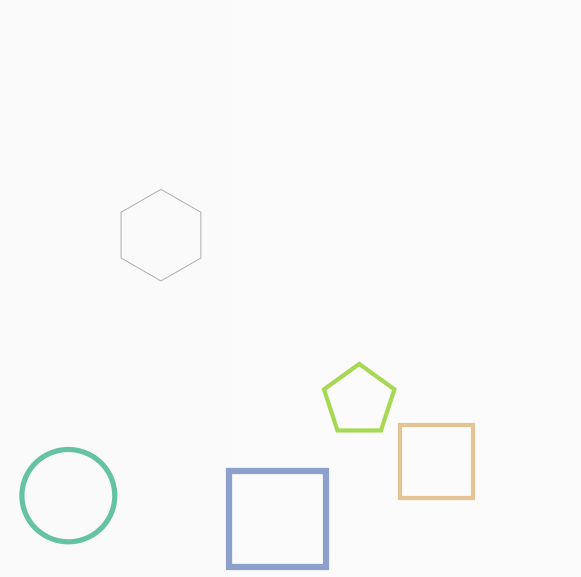[{"shape": "circle", "thickness": 2.5, "radius": 0.4, "center": [0.118, 0.141]}, {"shape": "square", "thickness": 3, "radius": 0.41, "center": [0.477, 0.1]}, {"shape": "pentagon", "thickness": 2, "radius": 0.32, "center": [0.618, 0.305]}, {"shape": "square", "thickness": 2, "radius": 0.32, "center": [0.75, 0.2]}, {"shape": "hexagon", "thickness": 0.5, "radius": 0.4, "center": [0.277, 0.592]}]